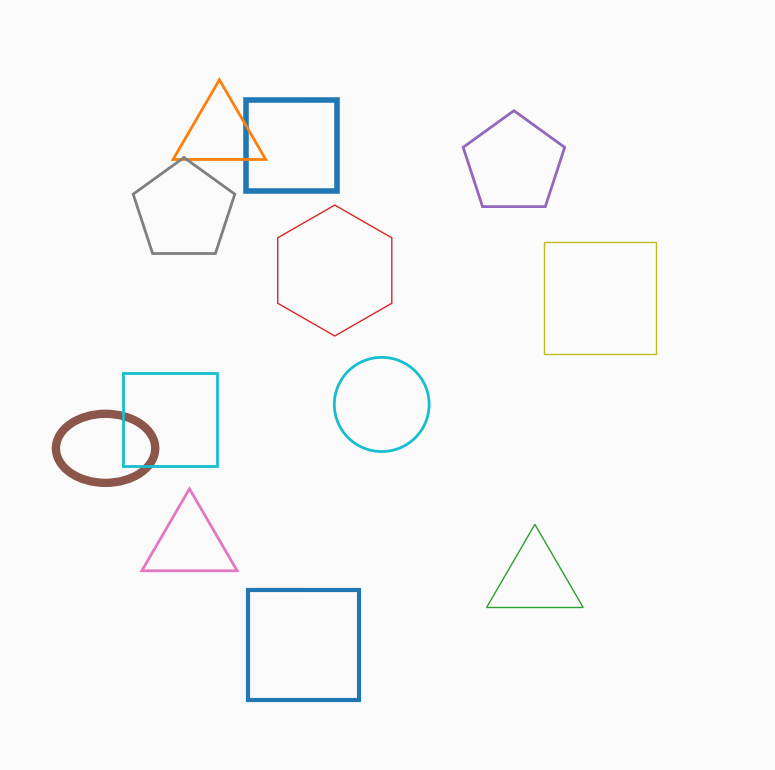[{"shape": "square", "thickness": 2, "radius": 0.3, "center": [0.376, 0.811]}, {"shape": "square", "thickness": 1.5, "radius": 0.36, "center": [0.391, 0.162]}, {"shape": "triangle", "thickness": 1, "radius": 0.35, "center": [0.283, 0.827]}, {"shape": "triangle", "thickness": 0.5, "radius": 0.36, "center": [0.69, 0.247]}, {"shape": "hexagon", "thickness": 0.5, "radius": 0.42, "center": [0.432, 0.649]}, {"shape": "pentagon", "thickness": 1, "radius": 0.34, "center": [0.663, 0.787]}, {"shape": "oval", "thickness": 3, "radius": 0.32, "center": [0.136, 0.418]}, {"shape": "triangle", "thickness": 1, "radius": 0.35, "center": [0.244, 0.294]}, {"shape": "pentagon", "thickness": 1, "radius": 0.34, "center": [0.237, 0.727]}, {"shape": "square", "thickness": 0.5, "radius": 0.36, "center": [0.774, 0.613]}, {"shape": "square", "thickness": 1, "radius": 0.3, "center": [0.219, 0.455]}, {"shape": "circle", "thickness": 1, "radius": 0.31, "center": [0.493, 0.475]}]